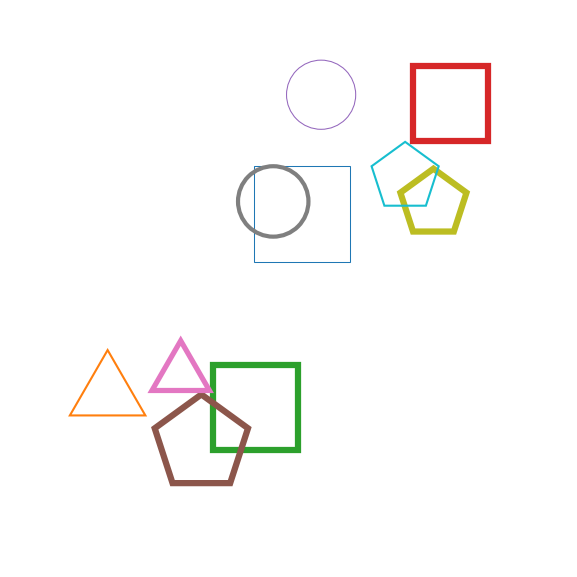[{"shape": "square", "thickness": 0.5, "radius": 0.41, "center": [0.523, 0.629]}, {"shape": "triangle", "thickness": 1, "radius": 0.38, "center": [0.186, 0.317]}, {"shape": "square", "thickness": 3, "radius": 0.37, "center": [0.442, 0.294]}, {"shape": "square", "thickness": 3, "radius": 0.33, "center": [0.78, 0.819]}, {"shape": "circle", "thickness": 0.5, "radius": 0.3, "center": [0.556, 0.835]}, {"shape": "pentagon", "thickness": 3, "radius": 0.42, "center": [0.349, 0.231]}, {"shape": "triangle", "thickness": 2.5, "radius": 0.29, "center": [0.313, 0.352]}, {"shape": "circle", "thickness": 2, "radius": 0.3, "center": [0.473, 0.65]}, {"shape": "pentagon", "thickness": 3, "radius": 0.3, "center": [0.751, 0.647]}, {"shape": "pentagon", "thickness": 1, "radius": 0.31, "center": [0.702, 0.692]}]